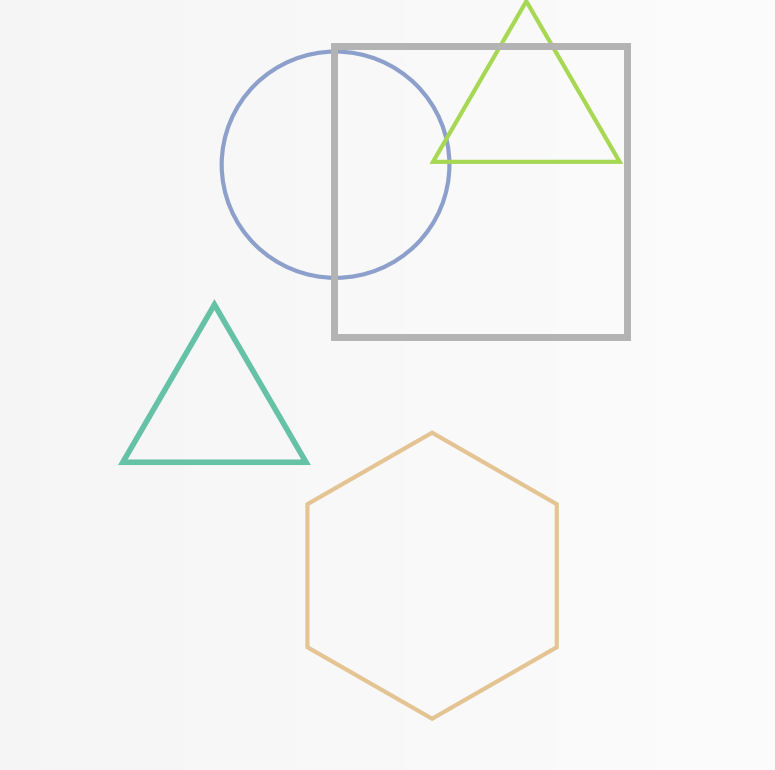[{"shape": "triangle", "thickness": 2, "radius": 0.68, "center": [0.277, 0.468]}, {"shape": "circle", "thickness": 1.5, "radius": 0.73, "center": [0.433, 0.786]}, {"shape": "triangle", "thickness": 1.5, "radius": 0.7, "center": [0.679, 0.859]}, {"shape": "hexagon", "thickness": 1.5, "radius": 0.93, "center": [0.558, 0.252]}, {"shape": "square", "thickness": 2.5, "radius": 0.94, "center": [0.62, 0.751]}]